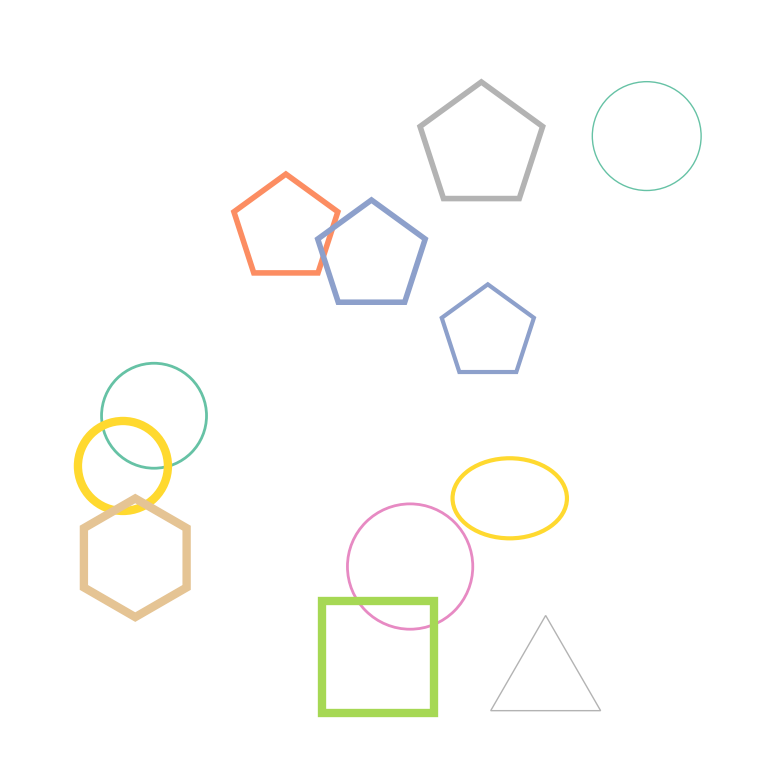[{"shape": "circle", "thickness": 0.5, "radius": 0.35, "center": [0.84, 0.823]}, {"shape": "circle", "thickness": 1, "radius": 0.34, "center": [0.2, 0.46]}, {"shape": "pentagon", "thickness": 2, "radius": 0.35, "center": [0.371, 0.703]}, {"shape": "pentagon", "thickness": 1.5, "radius": 0.31, "center": [0.634, 0.568]}, {"shape": "pentagon", "thickness": 2, "radius": 0.37, "center": [0.482, 0.667]}, {"shape": "circle", "thickness": 1, "radius": 0.41, "center": [0.533, 0.264]}, {"shape": "square", "thickness": 3, "radius": 0.36, "center": [0.491, 0.147]}, {"shape": "circle", "thickness": 3, "radius": 0.29, "center": [0.16, 0.395]}, {"shape": "oval", "thickness": 1.5, "radius": 0.37, "center": [0.662, 0.353]}, {"shape": "hexagon", "thickness": 3, "radius": 0.39, "center": [0.176, 0.276]}, {"shape": "pentagon", "thickness": 2, "radius": 0.42, "center": [0.625, 0.81]}, {"shape": "triangle", "thickness": 0.5, "radius": 0.41, "center": [0.709, 0.118]}]